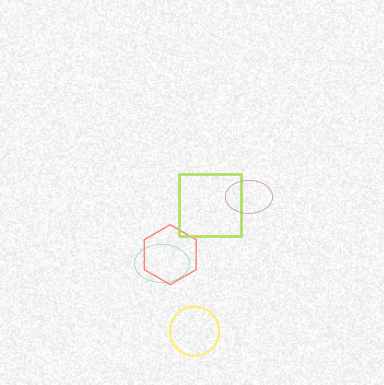[{"shape": "oval", "thickness": 0.5, "radius": 0.36, "center": [0.421, 0.316]}, {"shape": "hexagon", "thickness": 1, "radius": 0.39, "center": [0.442, 0.339]}, {"shape": "square", "thickness": 2, "radius": 0.4, "center": [0.546, 0.468]}, {"shape": "oval", "thickness": 0.5, "radius": 0.31, "center": [0.647, 0.489]}, {"shape": "circle", "thickness": 1.5, "radius": 0.32, "center": [0.505, 0.14]}]